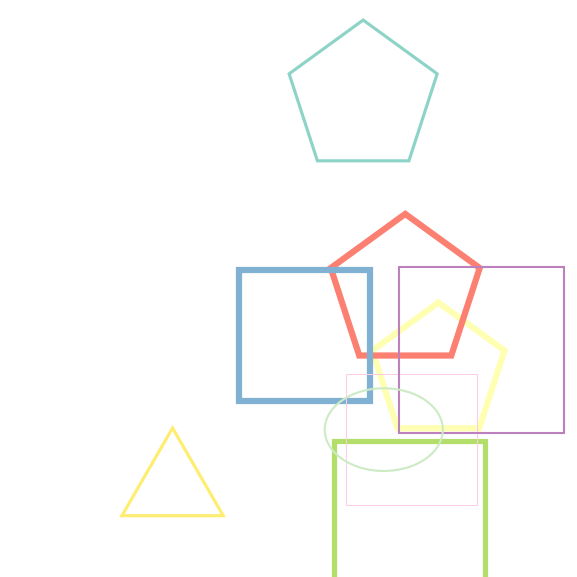[{"shape": "pentagon", "thickness": 1.5, "radius": 0.67, "center": [0.629, 0.83]}, {"shape": "pentagon", "thickness": 3, "radius": 0.6, "center": [0.759, 0.355]}, {"shape": "pentagon", "thickness": 3, "radius": 0.68, "center": [0.702, 0.493]}, {"shape": "square", "thickness": 3, "radius": 0.57, "center": [0.527, 0.419]}, {"shape": "square", "thickness": 2.5, "radius": 0.65, "center": [0.709, 0.104]}, {"shape": "square", "thickness": 0.5, "radius": 0.57, "center": [0.713, 0.238]}, {"shape": "square", "thickness": 1, "radius": 0.72, "center": [0.834, 0.393]}, {"shape": "oval", "thickness": 1, "radius": 0.51, "center": [0.665, 0.255]}, {"shape": "triangle", "thickness": 1.5, "radius": 0.51, "center": [0.299, 0.157]}]